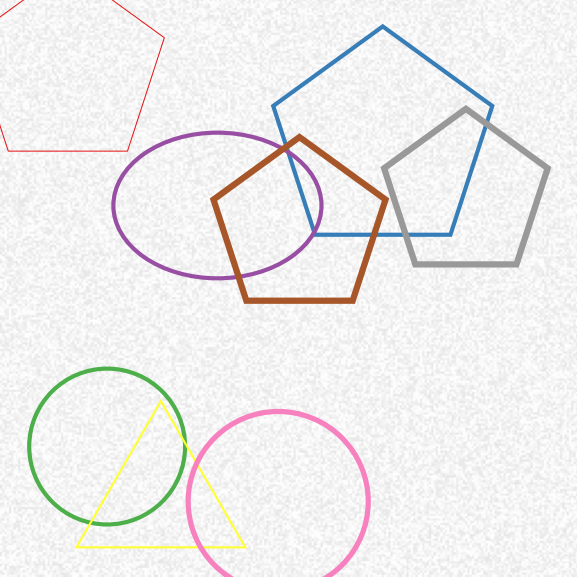[{"shape": "pentagon", "thickness": 0.5, "radius": 0.88, "center": [0.118, 0.879]}, {"shape": "pentagon", "thickness": 2, "radius": 1.0, "center": [0.663, 0.754]}, {"shape": "circle", "thickness": 2, "radius": 0.67, "center": [0.186, 0.226]}, {"shape": "oval", "thickness": 2, "radius": 0.9, "center": [0.376, 0.643]}, {"shape": "triangle", "thickness": 1, "radius": 0.84, "center": [0.279, 0.136]}, {"shape": "pentagon", "thickness": 3, "radius": 0.78, "center": [0.519, 0.605]}, {"shape": "circle", "thickness": 2.5, "radius": 0.78, "center": [0.482, 0.131]}, {"shape": "pentagon", "thickness": 3, "radius": 0.74, "center": [0.807, 0.662]}]